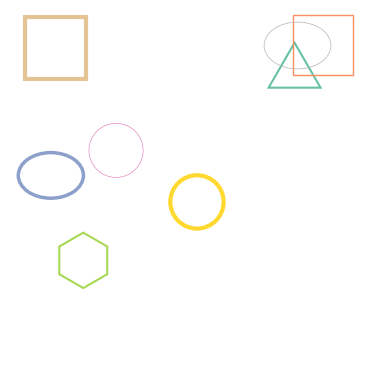[{"shape": "triangle", "thickness": 1.5, "radius": 0.39, "center": [0.765, 0.811]}, {"shape": "square", "thickness": 1, "radius": 0.39, "center": [0.839, 0.883]}, {"shape": "oval", "thickness": 2.5, "radius": 0.42, "center": [0.132, 0.544]}, {"shape": "circle", "thickness": 0.5, "radius": 0.35, "center": [0.301, 0.609]}, {"shape": "hexagon", "thickness": 1.5, "radius": 0.36, "center": [0.216, 0.324]}, {"shape": "circle", "thickness": 3, "radius": 0.35, "center": [0.512, 0.476]}, {"shape": "square", "thickness": 3, "radius": 0.4, "center": [0.144, 0.875]}, {"shape": "oval", "thickness": 0.5, "radius": 0.43, "center": [0.773, 0.882]}]